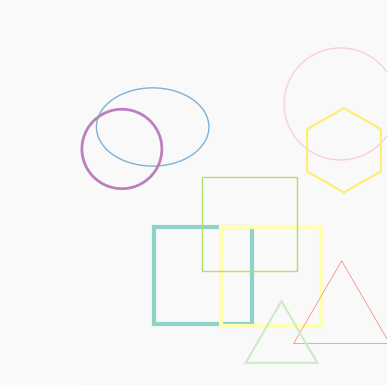[{"shape": "square", "thickness": 3, "radius": 0.63, "center": [0.524, 0.284]}, {"shape": "square", "thickness": 3, "radius": 0.64, "center": [0.7, 0.282]}, {"shape": "triangle", "thickness": 0.5, "radius": 0.72, "center": [0.882, 0.179]}, {"shape": "oval", "thickness": 1, "radius": 0.73, "center": [0.394, 0.67]}, {"shape": "square", "thickness": 1, "radius": 0.61, "center": [0.644, 0.418]}, {"shape": "circle", "thickness": 1, "radius": 0.73, "center": [0.879, 0.73]}, {"shape": "circle", "thickness": 2, "radius": 0.52, "center": [0.315, 0.613]}, {"shape": "triangle", "thickness": 1.5, "radius": 0.53, "center": [0.726, 0.111]}, {"shape": "hexagon", "thickness": 1.5, "radius": 0.55, "center": [0.888, 0.61]}]